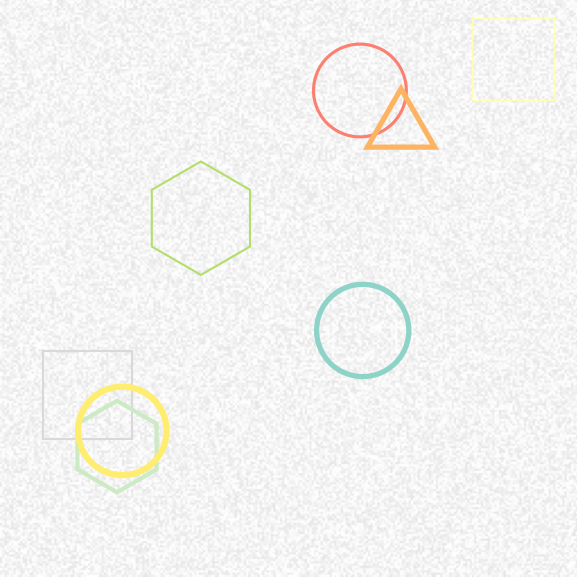[{"shape": "circle", "thickness": 2.5, "radius": 0.4, "center": [0.628, 0.427]}, {"shape": "square", "thickness": 0.5, "radius": 0.36, "center": [0.888, 0.897]}, {"shape": "circle", "thickness": 1.5, "radius": 0.4, "center": [0.623, 0.842]}, {"shape": "triangle", "thickness": 2.5, "radius": 0.34, "center": [0.694, 0.778]}, {"shape": "hexagon", "thickness": 1, "radius": 0.49, "center": [0.348, 0.621]}, {"shape": "square", "thickness": 1, "radius": 0.38, "center": [0.151, 0.315]}, {"shape": "hexagon", "thickness": 2, "radius": 0.4, "center": [0.203, 0.226]}, {"shape": "circle", "thickness": 3, "radius": 0.38, "center": [0.212, 0.253]}]